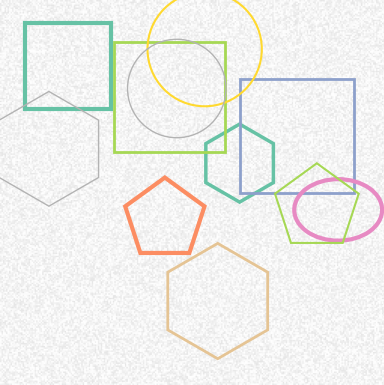[{"shape": "square", "thickness": 3, "radius": 0.56, "center": [0.176, 0.829]}, {"shape": "hexagon", "thickness": 2.5, "radius": 0.51, "center": [0.622, 0.576]}, {"shape": "pentagon", "thickness": 3, "radius": 0.54, "center": [0.428, 0.431]}, {"shape": "square", "thickness": 2, "radius": 0.74, "center": [0.771, 0.646]}, {"shape": "oval", "thickness": 3, "radius": 0.57, "center": [0.878, 0.455]}, {"shape": "pentagon", "thickness": 1.5, "radius": 0.57, "center": [0.823, 0.462]}, {"shape": "square", "thickness": 2, "radius": 0.72, "center": [0.441, 0.748]}, {"shape": "circle", "thickness": 1.5, "radius": 0.74, "center": [0.532, 0.872]}, {"shape": "hexagon", "thickness": 2, "radius": 0.75, "center": [0.566, 0.218]}, {"shape": "circle", "thickness": 1, "radius": 0.64, "center": [0.459, 0.77]}, {"shape": "hexagon", "thickness": 1, "radius": 0.74, "center": [0.127, 0.613]}]